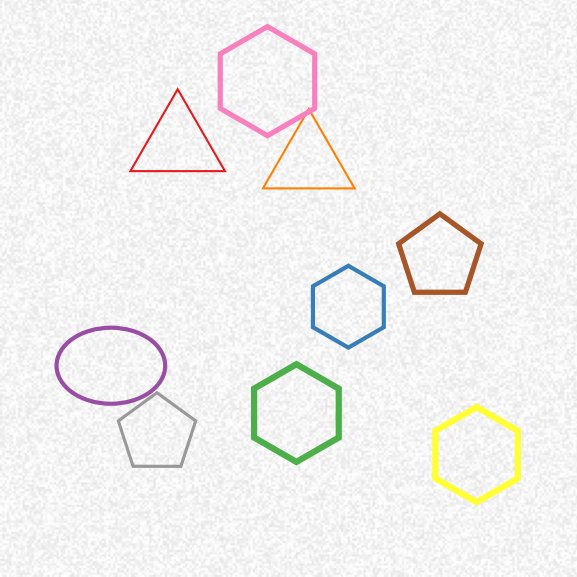[{"shape": "triangle", "thickness": 1, "radius": 0.47, "center": [0.308, 0.75]}, {"shape": "hexagon", "thickness": 2, "radius": 0.35, "center": [0.603, 0.468]}, {"shape": "hexagon", "thickness": 3, "radius": 0.42, "center": [0.513, 0.284]}, {"shape": "oval", "thickness": 2, "radius": 0.47, "center": [0.192, 0.366]}, {"shape": "triangle", "thickness": 1, "radius": 0.46, "center": [0.535, 0.719]}, {"shape": "hexagon", "thickness": 3, "radius": 0.41, "center": [0.825, 0.212]}, {"shape": "pentagon", "thickness": 2.5, "radius": 0.38, "center": [0.762, 0.554]}, {"shape": "hexagon", "thickness": 2.5, "radius": 0.47, "center": [0.463, 0.859]}, {"shape": "pentagon", "thickness": 1.5, "radius": 0.35, "center": [0.272, 0.249]}]